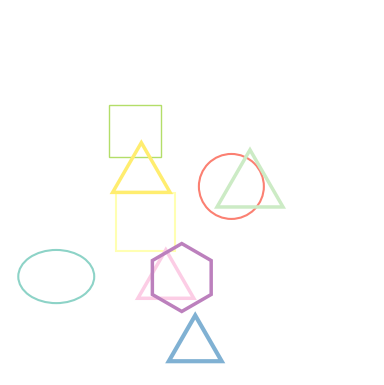[{"shape": "oval", "thickness": 1.5, "radius": 0.49, "center": [0.146, 0.282]}, {"shape": "square", "thickness": 1.5, "radius": 0.38, "center": [0.378, 0.423]}, {"shape": "circle", "thickness": 1.5, "radius": 0.42, "center": [0.601, 0.516]}, {"shape": "triangle", "thickness": 3, "radius": 0.4, "center": [0.507, 0.101]}, {"shape": "square", "thickness": 1, "radius": 0.34, "center": [0.35, 0.659]}, {"shape": "triangle", "thickness": 2.5, "radius": 0.42, "center": [0.431, 0.267]}, {"shape": "hexagon", "thickness": 2.5, "radius": 0.44, "center": [0.472, 0.279]}, {"shape": "triangle", "thickness": 2.5, "radius": 0.49, "center": [0.649, 0.512]}, {"shape": "triangle", "thickness": 2.5, "radius": 0.43, "center": [0.367, 0.543]}]